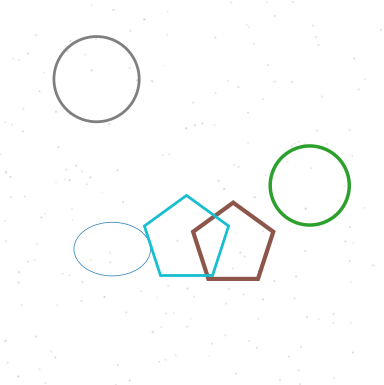[{"shape": "oval", "thickness": 0.5, "radius": 0.5, "center": [0.292, 0.353]}, {"shape": "circle", "thickness": 2.5, "radius": 0.51, "center": [0.804, 0.518]}, {"shape": "pentagon", "thickness": 3, "radius": 0.55, "center": [0.606, 0.364]}, {"shape": "circle", "thickness": 2, "radius": 0.55, "center": [0.251, 0.794]}, {"shape": "pentagon", "thickness": 2, "radius": 0.57, "center": [0.484, 0.377]}]